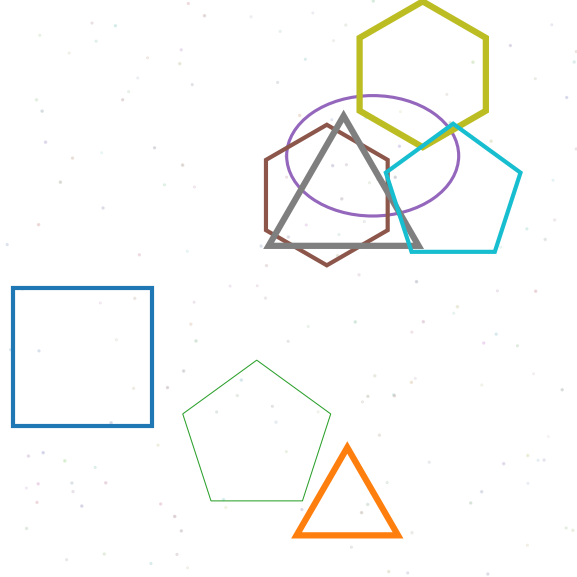[{"shape": "square", "thickness": 2, "radius": 0.6, "center": [0.142, 0.381]}, {"shape": "triangle", "thickness": 3, "radius": 0.51, "center": [0.601, 0.123]}, {"shape": "pentagon", "thickness": 0.5, "radius": 0.67, "center": [0.445, 0.241]}, {"shape": "oval", "thickness": 1.5, "radius": 0.74, "center": [0.645, 0.729]}, {"shape": "hexagon", "thickness": 2, "radius": 0.61, "center": [0.566, 0.661]}, {"shape": "triangle", "thickness": 3, "radius": 0.75, "center": [0.595, 0.648]}, {"shape": "hexagon", "thickness": 3, "radius": 0.63, "center": [0.732, 0.87]}, {"shape": "pentagon", "thickness": 2, "radius": 0.61, "center": [0.785, 0.662]}]